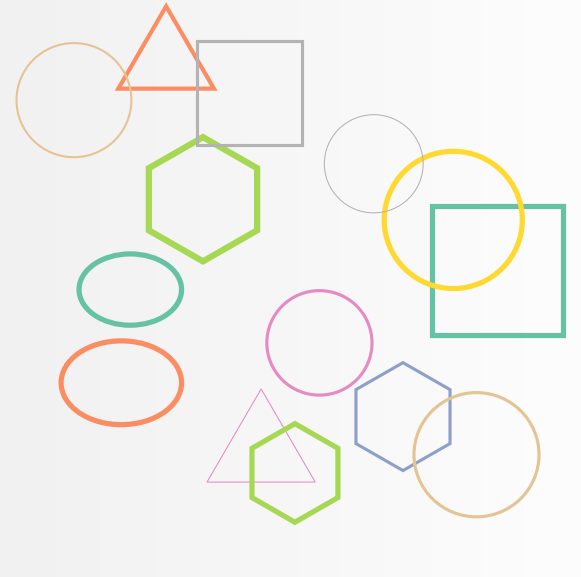[{"shape": "square", "thickness": 2.5, "radius": 0.56, "center": [0.856, 0.531]}, {"shape": "oval", "thickness": 2.5, "radius": 0.44, "center": [0.224, 0.498]}, {"shape": "triangle", "thickness": 2, "radius": 0.48, "center": [0.286, 0.893]}, {"shape": "oval", "thickness": 2.5, "radius": 0.52, "center": [0.209, 0.336]}, {"shape": "hexagon", "thickness": 1.5, "radius": 0.47, "center": [0.693, 0.278]}, {"shape": "circle", "thickness": 1.5, "radius": 0.45, "center": [0.55, 0.405]}, {"shape": "triangle", "thickness": 0.5, "radius": 0.54, "center": [0.449, 0.218]}, {"shape": "hexagon", "thickness": 2.5, "radius": 0.43, "center": [0.507, 0.18]}, {"shape": "hexagon", "thickness": 3, "radius": 0.54, "center": [0.349, 0.654]}, {"shape": "circle", "thickness": 2.5, "radius": 0.59, "center": [0.78, 0.618]}, {"shape": "circle", "thickness": 1.5, "radius": 0.54, "center": [0.82, 0.212]}, {"shape": "circle", "thickness": 1, "radius": 0.49, "center": [0.127, 0.826]}, {"shape": "square", "thickness": 1.5, "radius": 0.45, "center": [0.429, 0.838]}, {"shape": "circle", "thickness": 0.5, "radius": 0.42, "center": [0.643, 0.716]}]